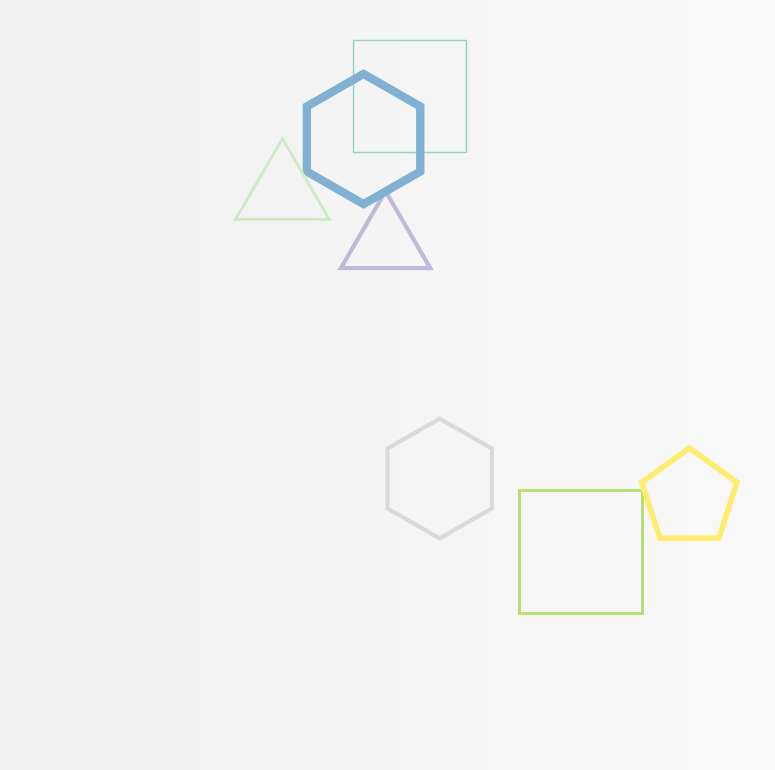[{"shape": "square", "thickness": 0.5, "radius": 0.36, "center": [0.529, 0.875]}, {"shape": "triangle", "thickness": 1.5, "radius": 0.33, "center": [0.497, 0.685]}, {"shape": "hexagon", "thickness": 3, "radius": 0.42, "center": [0.469, 0.819]}, {"shape": "square", "thickness": 1, "radius": 0.4, "center": [0.75, 0.284]}, {"shape": "hexagon", "thickness": 1.5, "radius": 0.39, "center": [0.567, 0.379]}, {"shape": "triangle", "thickness": 1, "radius": 0.35, "center": [0.364, 0.75]}, {"shape": "pentagon", "thickness": 2, "radius": 0.32, "center": [0.889, 0.353]}]